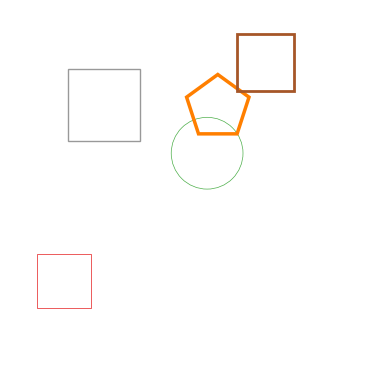[{"shape": "square", "thickness": 0.5, "radius": 0.35, "center": [0.166, 0.271]}, {"shape": "circle", "thickness": 0.5, "radius": 0.47, "center": [0.538, 0.602]}, {"shape": "pentagon", "thickness": 2.5, "radius": 0.43, "center": [0.566, 0.721]}, {"shape": "square", "thickness": 2, "radius": 0.37, "center": [0.69, 0.839]}, {"shape": "square", "thickness": 1, "radius": 0.47, "center": [0.27, 0.726]}]